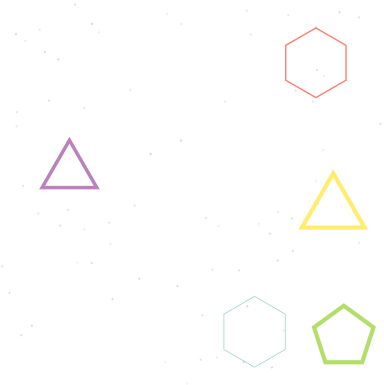[{"shape": "hexagon", "thickness": 0.5, "radius": 0.46, "center": [0.661, 0.138]}, {"shape": "hexagon", "thickness": 1, "radius": 0.45, "center": [0.82, 0.837]}, {"shape": "pentagon", "thickness": 3, "radius": 0.41, "center": [0.893, 0.125]}, {"shape": "triangle", "thickness": 2.5, "radius": 0.41, "center": [0.18, 0.554]}, {"shape": "triangle", "thickness": 3, "radius": 0.47, "center": [0.866, 0.456]}]